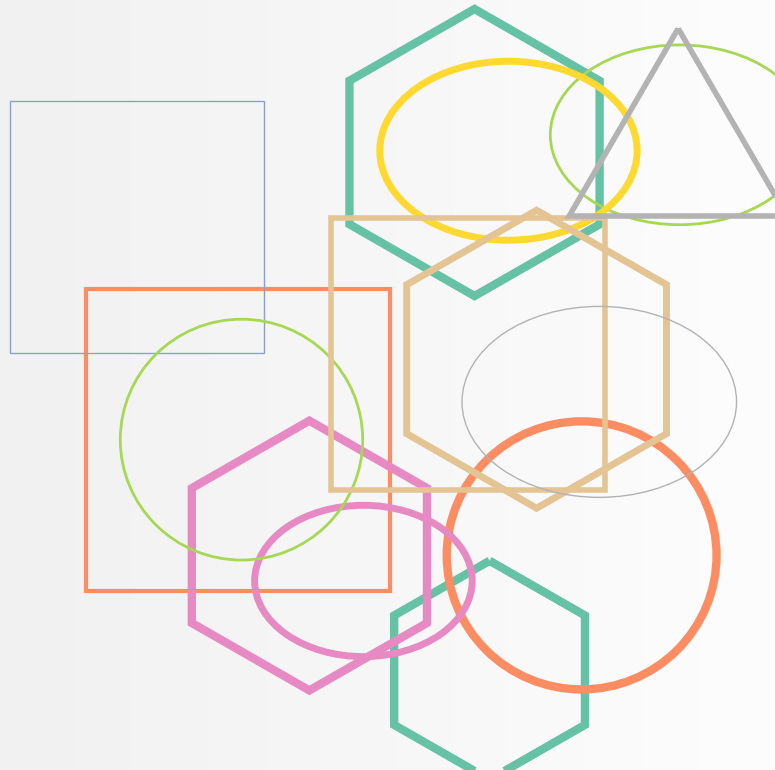[{"shape": "hexagon", "thickness": 3, "radius": 0.93, "center": [0.612, 0.802]}, {"shape": "hexagon", "thickness": 3, "radius": 0.71, "center": [0.632, 0.13]}, {"shape": "square", "thickness": 1.5, "radius": 0.98, "center": [0.307, 0.428]}, {"shape": "circle", "thickness": 3, "radius": 0.87, "center": [0.75, 0.279]}, {"shape": "square", "thickness": 0.5, "radius": 0.82, "center": [0.176, 0.705]}, {"shape": "oval", "thickness": 2.5, "radius": 0.7, "center": [0.469, 0.246]}, {"shape": "hexagon", "thickness": 3, "radius": 0.88, "center": [0.399, 0.278]}, {"shape": "circle", "thickness": 1, "radius": 0.78, "center": [0.312, 0.429]}, {"shape": "oval", "thickness": 1, "radius": 0.83, "center": [0.877, 0.825]}, {"shape": "oval", "thickness": 2.5, "radius": 0.83, "center": [0.656, 0.804]}, {"shape": "hexagon", "thickness": 2.5, "radius": 0.97, "center": [0.692, 0.533]}, {"shape": "square", "thickness": 2, "radius": 0.89, "center": [0.604, 0.54]}, {"shape": "triangle", "thickness": 2, "radius": 0.81, "center": [0.875, 0.801]}, {"shape": "oval", "thickness": 0.5, "radius": 0.89, "center": [0.773, 0.478]}]